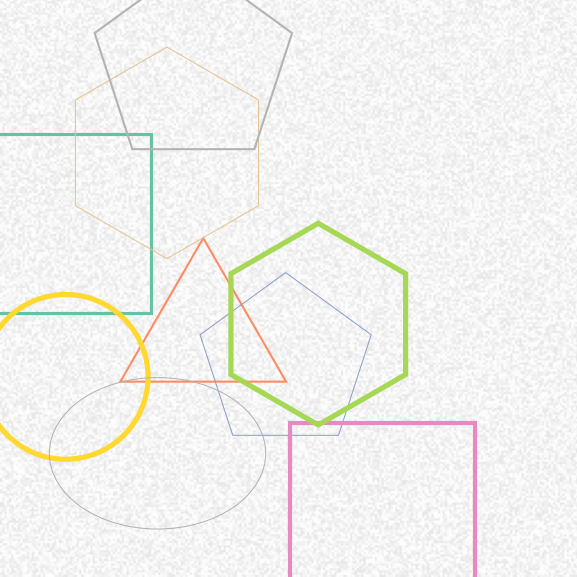[{"shape": "square", "thickness": 1.5, "radius": 0.77, "center": [0.107, 0.612]}, {"shape": "triangle", "thickness": 1, "radius": 0.83, "center": [0.352, 0.421]}, {"shape": "pentagon", "thickness": 0.5, "radius": 0.78, "center": [0.495, 0.371]}, {"shape": "square", "thickness": 2, "radius": 0.8, "center": [0.662, 0.107]}, {"shape": "hexagon", "thickness": 2.5, "radius": 0.87, "center": [0.551, 0.438]}, {"shape": "circle", "thickness": 2.5, "radius": 0.71, "center": [0.114, 0.347]}, {"shape": "hexagon", "thickness": 0.5, "radius": 0.92, "center": [0.289, 0.734]}, {"shape": "oval", "thickness": 0.5, "radius": 0.94, "center": [0.273, 0.214]}, {"shape": "pentagon", "thickness": 1, "radius": 0.9, "center": [0.335, 0.886]}]